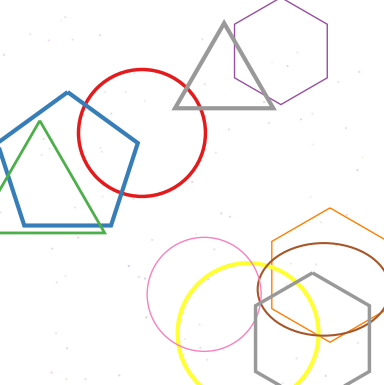[{"shape": "circle", "thickness": 2.5, "radius": 0.82, "center": [0.369, 0.655]}, {"shape": "pentagon", "thickness": 3, "radius": 0.96, "center": [0.176, 0.569]}, {"shape": "triangle", "thickness": 2, "radius": 0.97, "center": [0.103, 0.492]}, {"shape": "hexagon", "thickness": 1, "radius": 0.7, "center": [0.73, 0.867]}, {"shape": "hexagon", "thickness": 1, "radius": 0.87, "center": [0.857, 0.286]}, {"shape": "circle", "thickness": 3, "radius": 0.92, "center": [0.644, 0.133]}, {"shape": "oval", "thickness": 1.5, "radius": 0.86, "center": [0.841, 0.248]}, {"shape": "circle", "thickness": 1, "radius": 0.74, "center": [0.53, 0.235]}, {"shape": "triangle", "thickness": 3, "radius": 0.74, "center": [0.582, 0.792]}, {"shape": "hexagon", "thickness": 2.5, "radius": 0.85, "center": [0.812, 0.121]}]